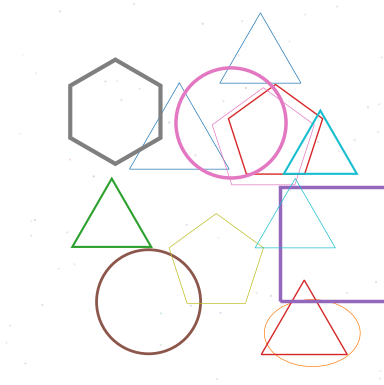[{"shape": "triangle", "thickness": 0.5, "radius": 0.61, "center": [0.676, 0.845]}, {"shape": "triangle", "thickness": 0.5, "radius": 0.75, "center": [0.466, 0.635]}, {"shape": "oval", "thickness": 0.5, "radius": 0.62, "center": [0.811, 0.135]}, {"shape": "triangle", "thickness": 1.5, "radius": 0.59, "center": [0.29, 0.418]}, {"shape": "pentagon", "thickness": 1, "radius": 0.64, "center": [0.716, 0.652]}, {"shape": "triangle", "thickness": 1, "radius": 0.64, "center": [0.79, 0.144]}, {"shape": "square", "thickness": 2.5, "radius": 0.74, "center": [0.876, 0.366]}, {"shape": "circle", "thickness": 2, "radius": 0.68, "center": [0.386, 0.216]}, {"shape": "pentagon", "thickness": 0.5, "radius": 0.7, "center": [0.684, 0.633]}, {"shape": "circle", "thickness": 2.5, "radius": 0.71, "center": [0.6, 0.681]}, {"shape": "hexagon", "thickness": 3, "radius": 0.68, "center": [0.3, 0.71]}, {"shape": "pentagon", "thickness": 0.5, "radius": 0.64, "center": [0.562, 0.316]}, {"shape": "triangle", "thickness": 1.5, "radius": 0.55, "center": [0.832, 0.603]}, {"shape": "triangle", "thickness": 0.5, "radius": 0.6, "center": [0.767, 0.416]}]